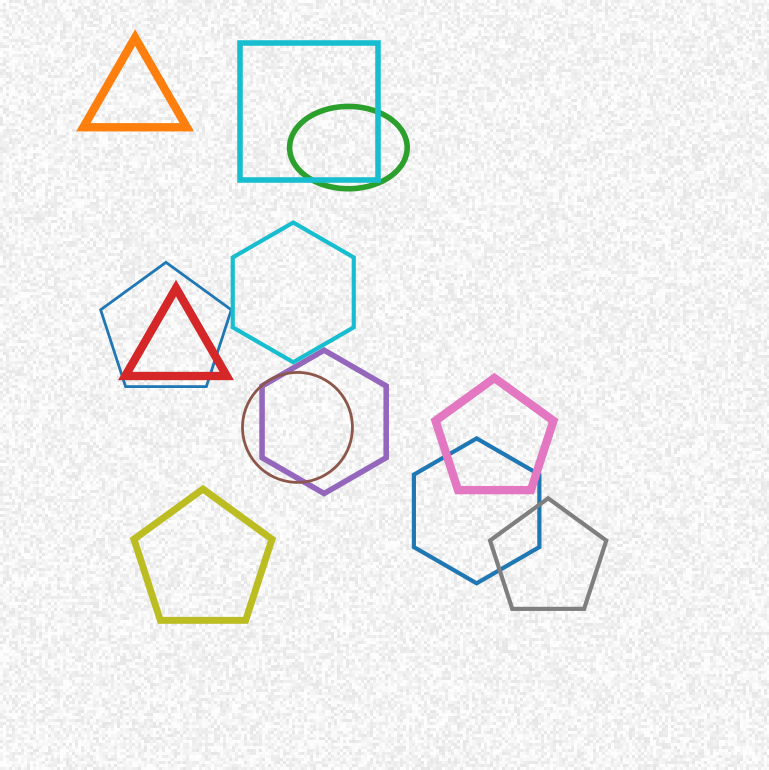[{"shape": "hexagon", "thickness": 1.5, "radius": 0.47, "center": [0.619, 0.337]}, {"shape": "pentagon", "thickness": 1, "radius": 0.45, "center": [0.216, 0.57]}, {"shape": "triangle", "thickness": 3, "radius": 0.39, "center": [0.175, 0.874]}, {"shape": "oval", "thickness": 2, "radius": 0.38, "center": [0.452, 0.808]}, {"shape": "triangle", "thickness": 3, "radius": 0.38, "center": [0.229, 0.55]}, {"shape": "hexagon", "thickness": 2, "radius": 0.47, "center": [0.421, 0.452]}, {"shape": "circle", "thickness": 1, "radius": 0.36, "center": [0.386, 0.445]}, {"shape": "pentagon", "thickness": 3, "radius": 0.4, "center": [0.642, 0.429]}, {"shape": "pentagon", "thickness": 1.5, "radius": 0.4, "center": [0.712, 0.273]}, {"shape": "pentagon", "thickness": 2.5, "radius": 0.47, "center": [0.264, 0.271]}, {"shape": "hexagon", "thickness": 1.5, "radius": 0.45, "center": [0.381, 0.62]}, {"shape": "square", "thickness": 2, "radius": 0.45, "center": [0.401, 0.855]}]